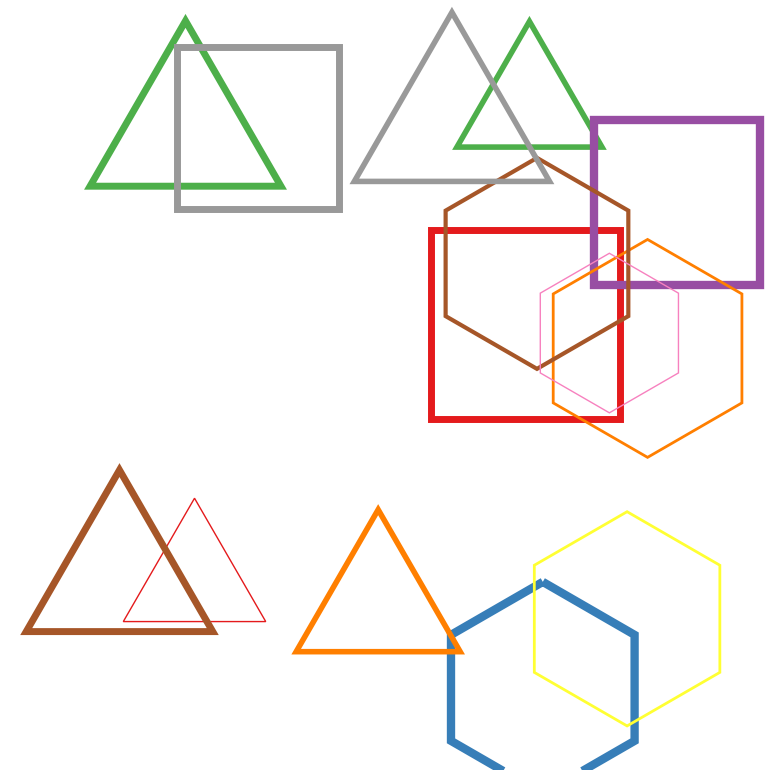[{"shape": "square", "thickness": 2.5, "radius": 0.61, "center": [0.682, 0.579]}, {"shape": "triangle", "thickness": 0.5, "radius": 0.53, "center": [0.253, 0.246]}, {"shape": "hexagon", "thickness": 3, "radius": 0.69, "center": [0.705, 0.107]}, {"shape": "triangle", "thickness": 2, "radius": 0.54, "center": [0.688, 0.863]}, {"shape": "triangle", "thickness": 2.5, "radius": 0.72, "center": [0.241, 0.83]}, {"shape": "square", "thickness": 3, "radius": 0.54, "center": [0.879, 0.737]}, {"shape": "triangle", "thickness": 2, "radius": 0.61, "center": [0.491, 0.215]}, {"shape": "hexagon", "thickness": 1, "radius": 0.71, "center": [0.841, 0.548]}, {"shape": "hexagon", "thickness": 1, "radius": 0.7, "center": [0.814, 0.196]}, {"shape": "hexagon", "thickness": 1.5, "radius": 0.68, "center": [0.697, 0.658]}, {"shape": "triangle", "thickness": 2.5, "radius": 0.7, "center": [0.155, 0.25]}, {"shape": "hexagon", "thickness": 0.5, "radius": 0.52, "center": [0.791, 0.567]}, {"shape": "triangle", "thickness": 2, "radius": 0.73, "center": [0.587, 0.838]}, {"shape": "square", "thickness": 2.5, "radius": 0.53, "center": [0.335, 0.834]}]